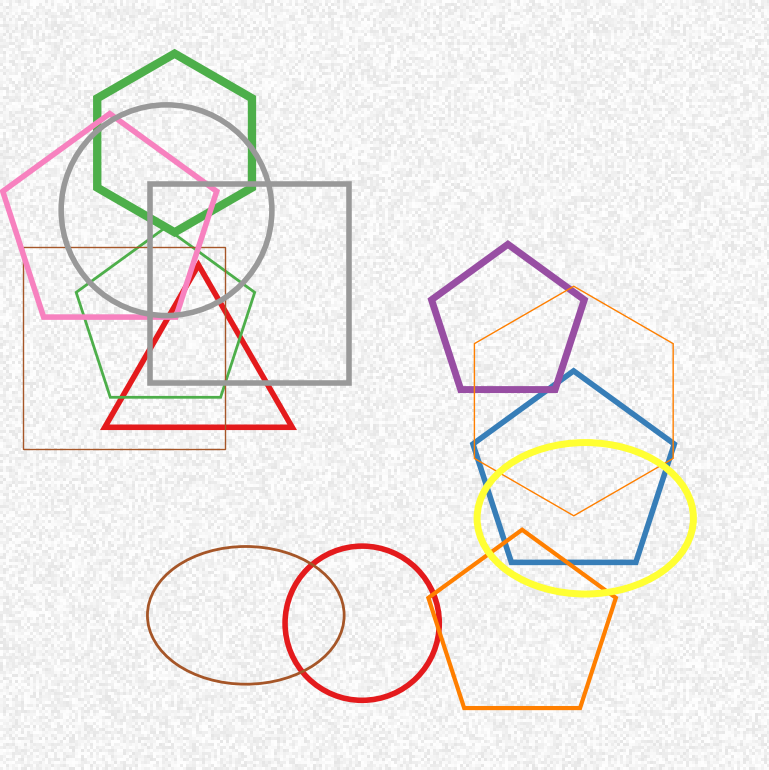[{"shape": "circle", "thickness": 2, "radius": 0.5, "center": [0.47, 0.191]}, {"shape": "triangle", "thickness": 2, "radius": 0.7, "center": [0.258, 0.515]}, {"shape": "pentagon", "thickness": 2, "radius": 0.69, "center": [0.745, 0.381]}, {"shape": "pentagon", "thickness": 1, "radius": 0.61, "center": [0.215, 0.583]}, {"shape": "hexagon", "thickness": 3, "radius": 0.58, "center": [0.227, 0.814]}, {"shape": "pentagon", "thickness": 2.5, "radius": 0.52, "center": [0.66, 0.578]}, {"shape": "pentagon", "thickness": 1.5, "radius": 0.64, "center": [0.678, 0.184]}, {"shape": "hexagon", "thickness": 0.5, "radius": 0.75, "center": [0.745, 0.479]}, {"shape": "oval", "thickness": 2.5, "radius": 0.7, "center": [0.76, 0.327]}, {"shape": "oval", "thickness": 1, "radius": 0.64, "center": [0.319, 0.201]}, {"shape": "square", "thickness": 0.5, "radius": 0.66, "center": [0.162, 0.548]}, {"shape": "pentagon", "thickness": 2, "radius": 0.73, "center": [0.142, 0.706]}, {"shape": "square", "thickness": 2, "radius": 0.64, "center": [0.324, 0.632]}, {"shape": "circle", "thickness": 2, "radius": 0.68, "center": [0.216, 0.727]}]